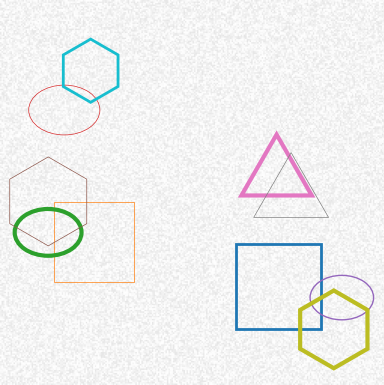[{"shape": "square", "thickness": 2, "radius": 0.55, "center": [0.725, 0.255]}, {"shape": "square", "thickness": 0.5, "radius": 0.52, "center": [0.245, 0.371]}, {"shape": "oval", "thickness": 3, "radius": 0.43, "center": [0.125, 0.396]}, {"shape": "oval", "thickness": 0.5, "radius": 0.46, "center": [0.167, 0.714]}, {"shape": "oval", "thickness": 1, "radius": 0.41, "center": [0.888, 0.227]}, {"shape": "hexagon", "thickness": 0.5, "radius": 0.58, "center": [0.125, 0.477]}, {"shape": "triangle", "thickness": 3, "radius": 0.53, "center": [0.718, 0.545]}, {"shape": "triangle", "thickness": 0.5, "radius": 0.56, "center": [0.756, 0.491]}, {"shape": "hexagon", "thickness": 3, "radius": 0.5, "center": [0.867, 0.144]}, {"shape": "hexagon", "thickness": 2, "radius": 0.41, "center": [0.235, 0.816]}]